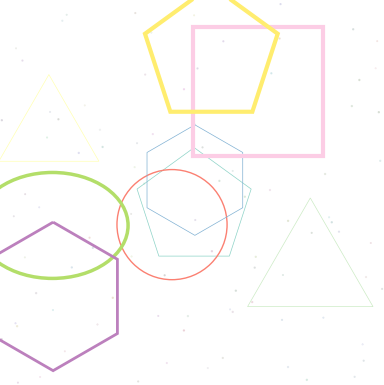[{"shape": "pentagon", "thickness": 0.5, "radius": 0.78, "center": [0.504, 0.461]}, {"shape": "triangle", "thickness": 0.5, "radius": 0.75, "center": [0.127, 0.656]}, {"shape": "circle", "thickness": 1, "radius": 0.72, "center": [0.447, 0.417]}, {"shape": "hexagon", "thickness": 0.5, "radius": 0.72, "center": [0.506, 0.532]}, {"shape": "oval", "thickness": 2.5, "radius": 0.98, "center": [0.136, 0.414]}, {"shape": "square", "thickness": 3, "radius": 0.84, "center": [0.67, 0.763]}, {"shape": "hexagon", "thickness": 2, "radius": 0.96, "center": [0.138, 0.23]}, {"shape": "triangle", "thickness": 0.5, "radius": 0.94, "center": [0.806, 0.298]}, {"shape": "pentagon", "thickness": 3, "radius": 0.91, "center": [0.549, 0.856]}]